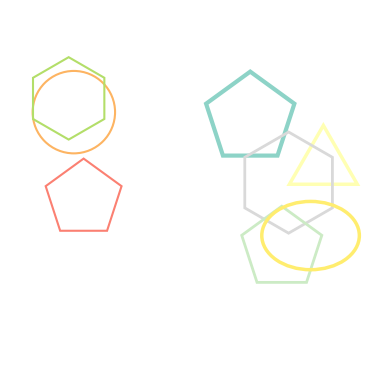[{"shape": "pentagon", "thickness": 3, "radius": 0.6, "center": [0.65, 0.693]}, {"shape": "triangle", "thickness": 2.5, "radius": 0.51, "center": [0.84, 0.572]}, {"shape": "pentagon", "thickness": 1.5, "radius": 0.52, "center": [0.217, 0.484]}, {"shape": "circle", "thickness": 1.5, "radius": 0.54, "center": [0.192, 0.709]}, {"shape": "hexagon", "thickness": 1.5, "radius": 0.53, "center": [0.178, 0.744]}, {"shape": "hexagon", "thickness": 2, "radius": 0.66, "center": [0.75, 0.526]}, {"shape": "pentagon", "thickness": 2, "radius": 0.55, "center": [0.732, 0.355]}, {"shape": "oval", "thickness": 2.5, "radius": 0.63, "center": [0.807, 0.388]}]